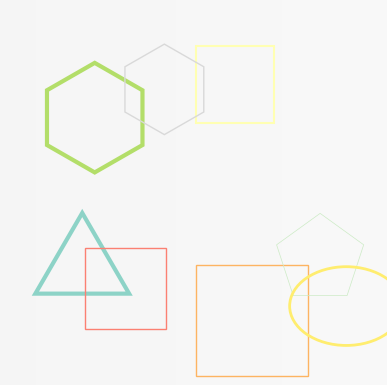[{"shape": "triangle", "thickness": 3, "radius": 0.7, "center": [0.212, 0.307]}, {"shape": "square", "thickness": 1.5, "radius": 0.5, "center": [0.607, 0.78]}, {"shape": "square", "thickness": 1, "radius": 0.52, "center": [0.325, 0.25]}, {"shape": "square", "thickness": 1, "radius": 0.72, "center": [0.649, 0.168]}, {"shape": "hexagon", "thickness": 3, "radius": 0.71, "center": [0.244, 0.694]}, {"shape": "hexagon", "thickness": 1, "radius": 0.59, "center": [0.424, 0.768]}, {"shape": "pentagon", "thickness": 0.5, "radius": 0.59, "center": [0.826, 0.328]}, {"shape": "oval", "thickness": 2, "radius": 0.73, "center": [0.894, 0.205]}]